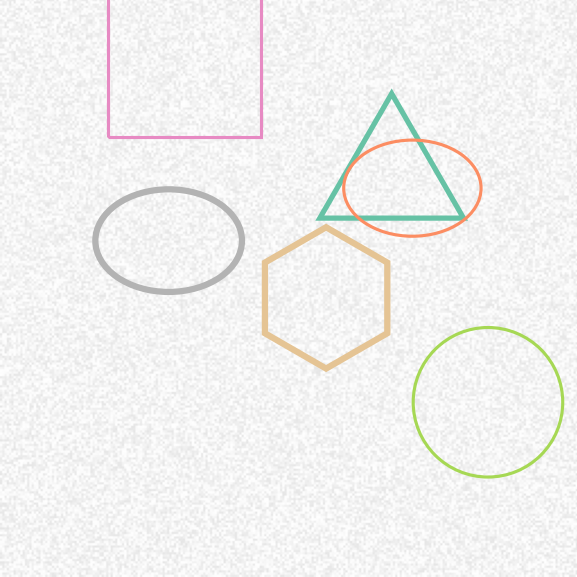[{"shape": "triangle", "thickness": 2.5, "radius": 0.72, "center": [0.678, 0.693]}, {"shape": "oval", "thickness": 1.5, "radius": 0.59, "center": [0.714, 0.673]}, {"shape": "square", "thickness": 1.5, "radius": 0.66, "center": [0.32, 0.894]}, {"shape": "circle", "thickness": 1.5, "radius": 0.65, "center": [0.845, 0.303]}, {"shape": "hexagon", "thickness": 3, "radius": 0.61, "center": [0.565, 0.483]}, {"shape": "oval", "thickness": 3, "radius": 0.63, "center": [0.292, 0.582]}]